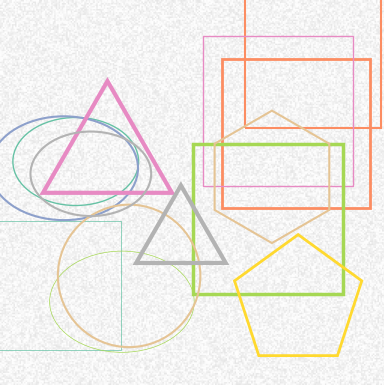[{"shape": "oval", "thickness": 1, "radius": 0.82, "center": [0.197, 0.581]}, {"shape": "square", "thickness": 0.5, "radius": 0.84, "center": [0.146, 0.259]}, {"shape": "square", "thickness": 2, "radius": 0.97, "center": [0.769, 0.653]}, {"shape": "square", "thickness": 1.5, "radius": 0.88, "center": [0.813, 0.844]}, {"shape": "oval", "thickness": 1.5, "radius": 0.96, "center": [0.166, 0.563]}, {"shape": "triangle", "thickness": 3, "radius": 0.97, "center": [0.279, 0.596]}, {"shape": "square", "thickness": 1, "radius": 0.97, "center": [0.722, 0.712]}, {"shape": "oval", "thickness": 0.5, "radius": 0.94, "center": [0.317, 0.216]}, {"shape": "square", "thickness": 2.5, "radius": 0.97, "center": [0.696, 0.431]}, {"shape": "pentagon", "thickness": 2, "radius": 0.87, "center": [0.774, 0.217]}, {"shape": "circle", "thickness": 1.5, "radius": 0.93, "center": [0.335, 0.283]}, {"shape": "hexagon", "thickness": 1.5, "radius": 0.86, "center": [0.706, 0.541]}, {"shape": "triangle", "thickness": 3, "radius": 0.67, "center": [0.47, 0.384]}, {"shape": "oval", "thickness": 1.5, "radius": 0.78, "center": [0.236, 0.549]}]